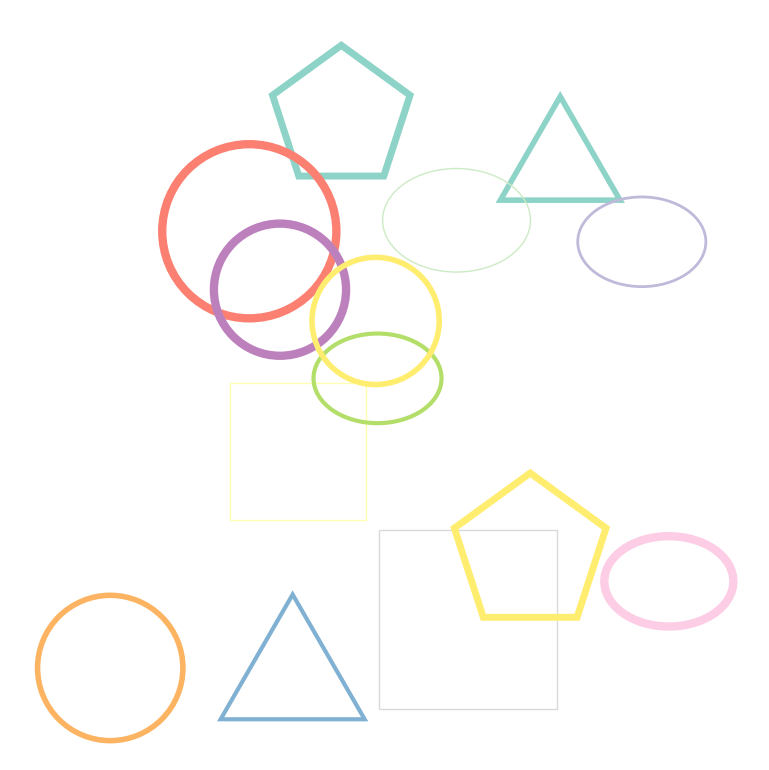[{"shape": "triangle", "thickness": 2, "radius": 0.45, "center": [0.728, 0.785]}, {"shape": "pentagon", "thickness": 2.5, "radius": 0.47, "center": [0.443, 0.847]}, {"shape": "square", "thickness": 0.5, "radius": 0.44, "center": [0.387, 0.414]}, {"shape": "oval", "thickness": 1, "radius": 0.42, "center": [0.833, 0.686]}, {"shape": "circle", "thickness": 3, "radius": 0.57, "center": [0.324, 0.7]}, {"shape": "triangle", "thickness": 1.5, "radius": 0.54, "center": [0.38, 0.12]}, {"shape": "circle", "thickness": 2, "radius": 0.47, "center": [0.143, 0.132]}, {"shape": "oval", "thickness": 1.5, "radius": 0.42, "center": [0.49, 0.509]}, {"shape": "oval", "thickness": 3, "radius": 0.42, "center": [0.869, 0.245]}, {"shape": "square", "thickness": 0.5, "radius": 0.58, "center": [0.608, 0.195]}, {"shape": "circle", "thickness": 3, "radius": 0.43, "center": [0.364, 0.624]}, {"shape": "oval", "thickness": 0.5, "radius": 0.48, "center": [0.593, 0.714]}, {"shape": "circle", "thickness": 2, "radius": 0.41, "center": [0.488, 0.583]}, {"shape": "pentagon", "thickness": 2.5, "radius": 0.52, "center": [0.689, 0.282]}]